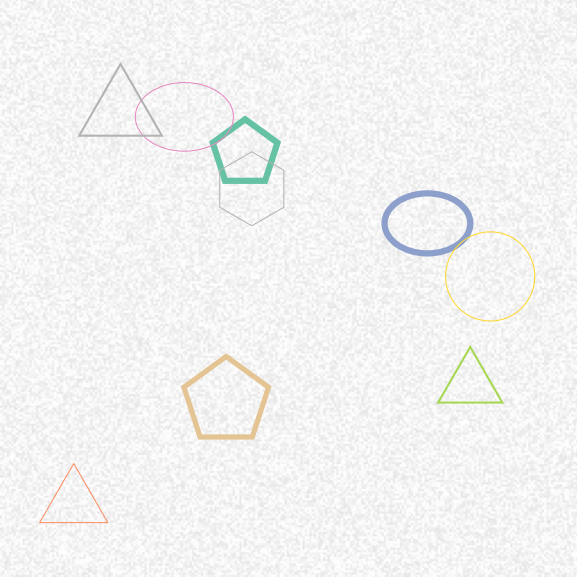[{"shape": "pentagon", "thickness": 3, "radius": 0.29, "center": [0.424, 0.734]}, {"shape": "triangle", "thickness": 0.5, "radius": 0.34, "center": [0.128, 0.128]}, {"shape": "oval", "thickness": 3, "radius": 0.37, "center": [0.74, 0.612]}, {"shape": "oval", "thickness": 0.5, "radius": 0.42, "center": [0.319, 0.797]}, {"shape": "triangle", "thickness": 1, "radius": 0.32, "center": [0.814, 0.334]}, {"shape": "circle", "thickness": 0.5, "radius": 0.39, "center": [0.849, 0.52]}, {"shape": "pentagon", "thickness": 2.5, "radius": 0.39, "center": [0.392, 0.305]}, {"shape": "triangle", "thickness": 1, "radius": 0.41, "center": [0.209, 0.806]}, {"shape": "hexagon", "thickness": 0.5, "radius": 0.32, "center": [0.436, 0.672]}]